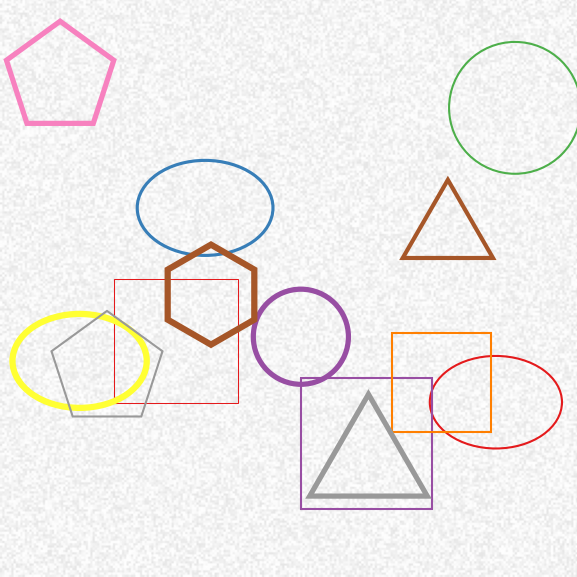[{"shape": "oval", "thickness": 1, "radius": 0.57, "center": [0.859, 0.303]}, {"shape": "square", "thickness": 0.5, "radius": 0.54, "center": [0.304, 0.408]}, {"shape": "oval", "thickness": 1.5, "radius": 0.59, "center": [0.355, 0.639]}, {"shape": "circle", "thickness": 1, "radius": 0.57, "center": [0.892, 0.812]}, {"shape": "square", "thickness": 1, "radius": 0.57, "center": [0.635, 0.231]}, {"shape": "circle", "thickness": 2.5, "radius": 0.41, "center": [0.521, 0.416]}, {"shape": "square", "thickness": 1, "radius": 0.43, "center": [0.765, 0.337]}, {"shape": "oval", "thickness": 3, "radius": 0.58, "center": [0.138, 0.374]}, {"shape": "hexagon", "thickness": 3, "radius": 0.43, "center": [0.365, 0.489]}, {"shape": "triangle", "thickness": 2, "radius": 0.45, "center": [0.776, 0.598]}, {"shape": "pentagon", "thickness": 2.5, "radius": 0.49, "center": [0.104, 0.865]}, {"shape": "triangle", "thickness": 2.5, "radius": 0.59, "center": [0.638, 0.199]}, {"shape": "pentagon", "thickness": 1, "radius": 0.51, "center": [0.185, 0.36]}]